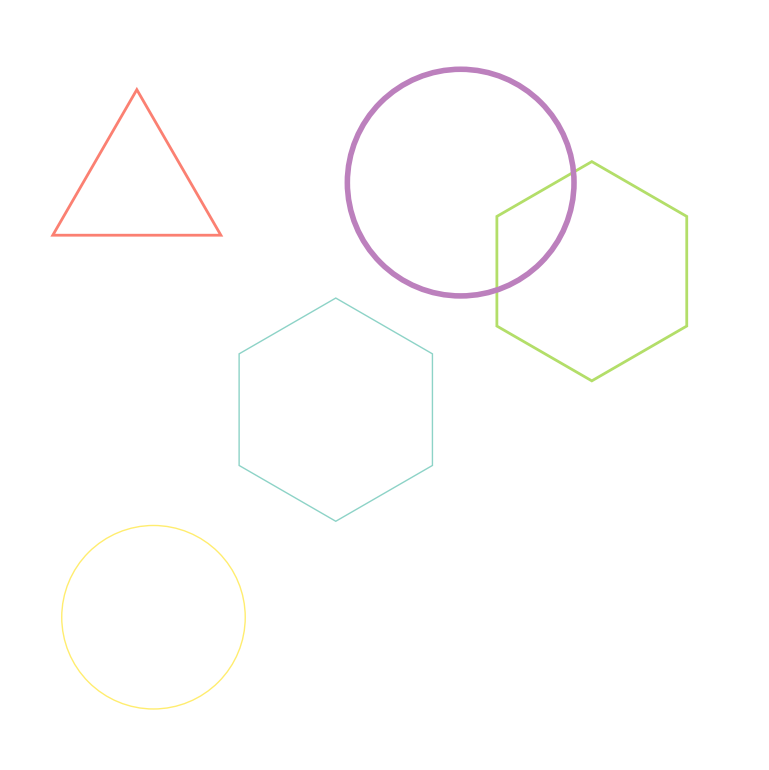[{"shape": "hexagon", "thickness": 0.5, "radius": 0.72, "center": [0.436, 0.468]}, {"shape": "triangle", "thickness": 1, "radius": 0.63, "center": [0.178, 0.758]}, {"shape": "hexagon", "thickness": 1, "radius": 0.71, "center": [0.769, 0.648]}, {"shape": "circle", "thickness": 2, "radius": 0.74, "center": [0.598, 0.763]}, {"shape": "circle", "thickness": 0.5, "radius": 0.6, "center": [0.199, 0.198]}]